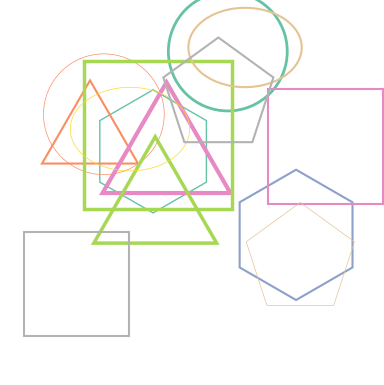[{"shape": "hexagon", "thickness": 1, "radius": 0.8, "center": [0.398, 0.607]}, {"shape": "circle", "thickness": 2, "radius": 0.77, "center": [0.592, 0.866]}, {"shape": "triangle", "thickness": 1.5, "radius": 0.72, "center": [0.234, 0.647]}, {"shape": "circle", "thickness": 0.5, "radius": 0.78, "center": [0.27, 0.703]}, {"shape": "hexagon", "thickness": 1.5, "radius": 0.85, "center": [0.769, 0.39]}, {"shape": "triangle", "thickness": 3, "radius": 0.96, "center": [0.432, 0.594]}, {"shape": "square", "thickness": 1.5, "radius": 0.74, "center": [0.845, 0.62]}, {"shape": "triangle", "thickness": 2.5, "radius": 0.92, "center": [0.403, 0.461]}, {"shape": "square", "thickness": 2.5, "radius": 0.96, "center": [0.411, 0.649]}, {"shape": "oval", "thickness": 0.5, "radius": 0.78, "center": [0.338, 0.665]}, {"shape": "oval", "thickness": 1.5, "radius": 0.74, "center": [0.637, 0.877]}, {"shape": "pentagon", "thickness": 0.5, "radius": 0.74, "center": [0.78, 0.326]}, {"shape": "square", "thickness": 1.5, "radius": 0.68, "center": [0.199, 0.262]}, {"shape": "pentagon", "thickness": 1.5, "radius": 0.75, "center": [0.567, 0.752]}]